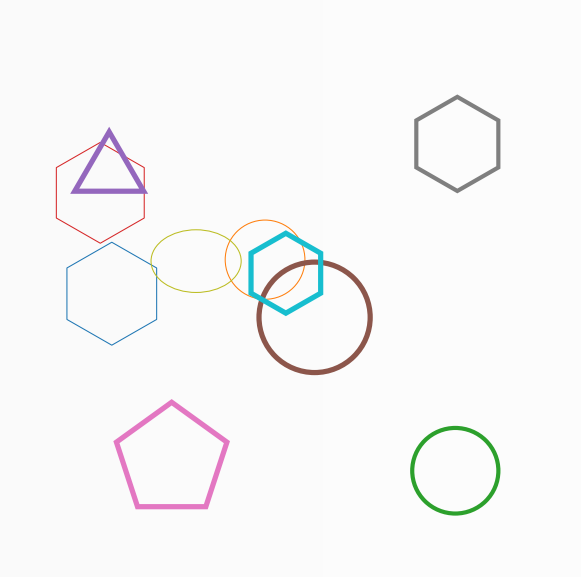[{"shape": "hexagon", "thickness": 0.5, "radius": 0.45, "center": [0.192, 0.491]}, {"shape": "circle", "thickness": 0.5, "radius": 0.34, "center": [0.456, 0.549]}, {"shape": "circle", "thickness": 2, "radius": 0.37, "center": [0.783, 0.184]}, {"shape": "hexagon", "thickness": 0.5, "radius": 0.44, "center": [0.173, 0.665]}, {"shape": "triangle", "thickness": 2.5, "radius": 0.34, "center": [0.188, 0.702]}, {"shape": "circle", "thickness": 2.5, "radius": 0.48, "center": [0.541, 0.45]}, {"shape": "pentagon", "thickness": 2.5, "radius": 0.5, "center": [0.295, 0.203]}, {"shape": "hexagon", "thickness": 2, "radius": 0.41, "center": [0.787, 0.75]}, {"shape": "oval", "thickness": 0.5, "radius": 0.39, "center": [0.337, 0.547]}, {"shape": "hexagon", "thickness": 2.5, "radius": 0.35, "center": [0.492, 0.526]}]